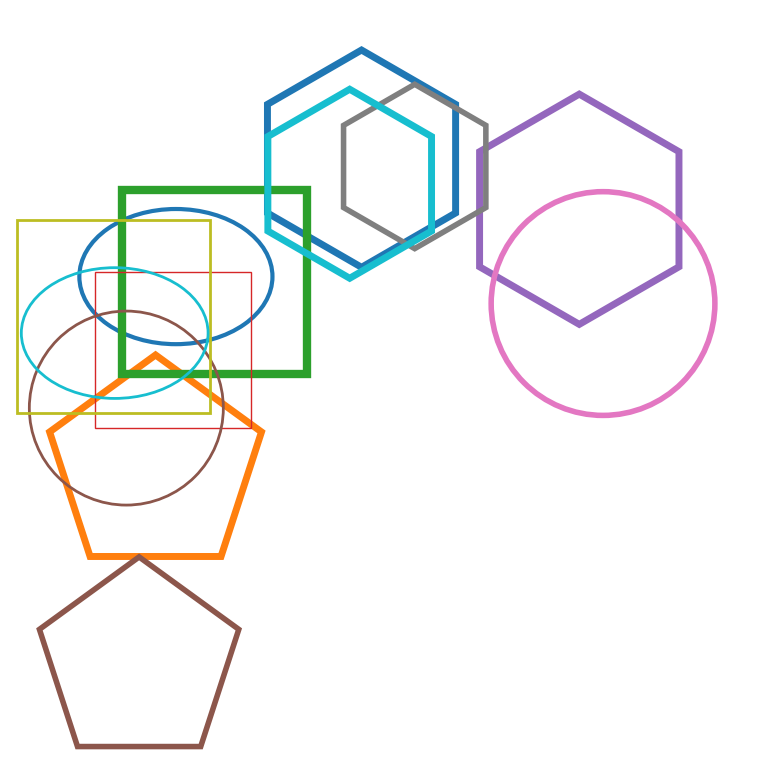[{"shape": "oval", "thickness": 1.5, "radius": 0.63, "center": [0.228, 0.641]}, {"shape": "hexagon", "thickness": 2.5, "radius": 0.71, "center": [0.47, 0.794]}, {"shape": "pentagon", "thickness": 2.5, "radius": 0.72, "center": [0.202, 0.394]}, {"shape": "square", "thickness": 3, "radius": 0.6, "center": [0.279, 0.634]}, {"shape": "square", "thickness": 0.5, "radius": 0.51, "center": [0.225, 0.546]}, {"shape": "hexagon", "thickness": 2.5, "radius": 0.75, "center": [0.752, 0.728]}, {"shape": "circle", "thickness": 1, "radius": 0.63, "center": [0.164, 0.47]}, {"shape": "pentagon", "thickness": 2, "radius": 0.68, "center": [0.181, 0.141]}, {"shape": "circle", "thickness": 2, "radius": 0.73, "center": [0.783, 0.606]}, {"shape": "hexagon", "thickness": 2, "radius": 0.53, "center": [0.539, 0.784]}, {"shape": "square", "thickness": 1, "radius": 0.63, "center": [0.147, 0.589]}, {"shape": "hexagon", "thickness": 2.5, "radius": 0.61, "center": [0.454, 0.761]}, {"shape": "oval", "thickness": 1, "radius": 0.61, "center": [0.149, 0.567]}]